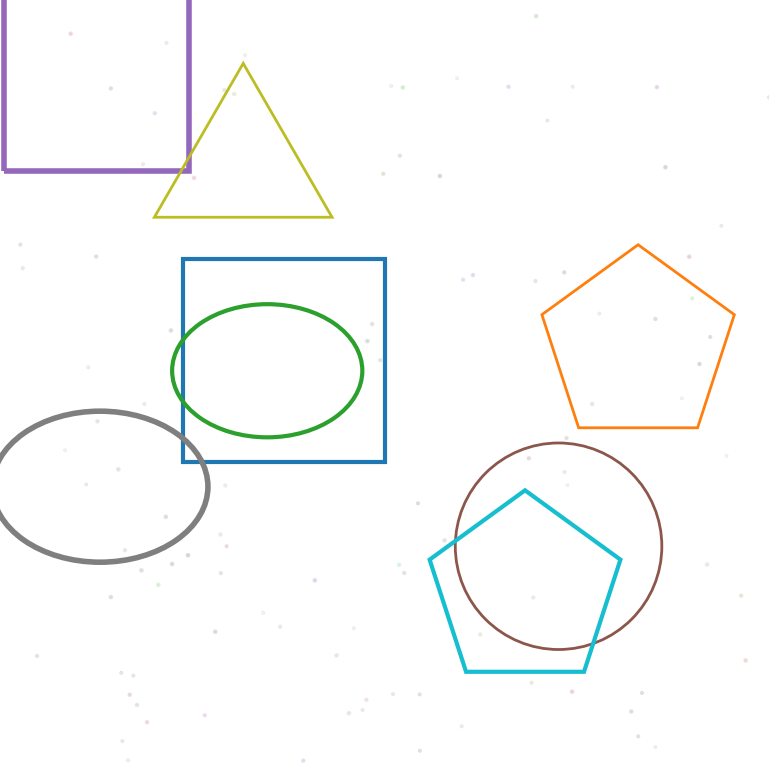[{"shape": "square", "thickness": 1.5, "radius": 0.66, "center": [0.369, 0.532]}, {"shape": "pentagon", "thickness": 1, "radius": 0.66, "center": [0.829, 0.551]}, {"shape": "oval", "thickness": 1.5, "radius": 0.62, "center": [0.347, 0.519]}, {"shape": "square", "thickness": 2, "radius": 0.6, "center": [0.125, 0.898]}, {"shape": "circle", "thickness": 1, "radius": 0.67, "center": [0.725, 0.291]}, {"shape": "oval", "thickness": 2, "radius": 0.7, "center": [0.13, 0.368]}, {"shape": "triangle", "thickness": 1, "radius": 0.67, "center": [0.316, 0.784]}, {"shape": "pentagon", "thickness": 1.5, "radius": 0.65, "center": [0.682, 0.233]}]